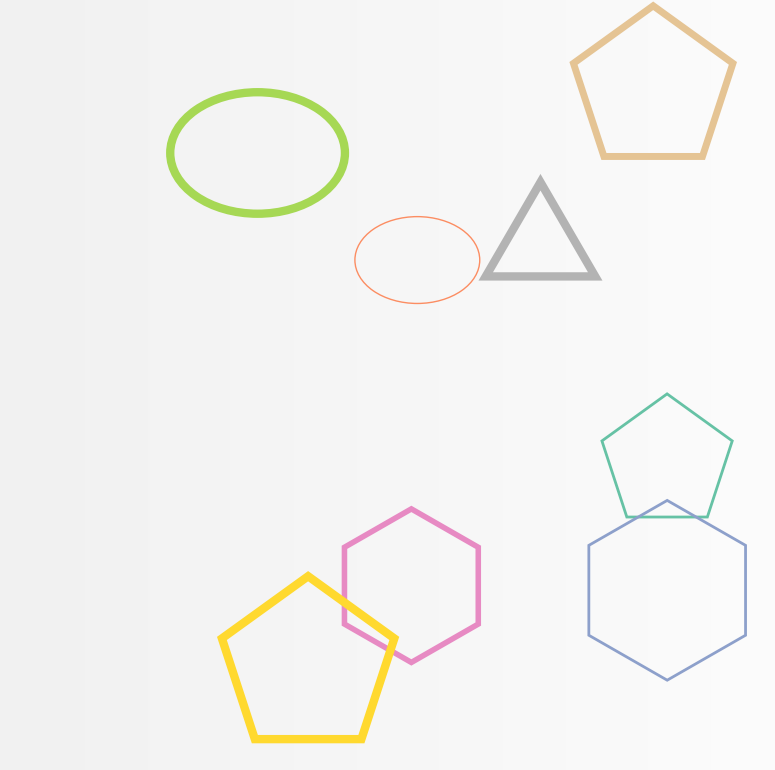[{"shape": "pentagon", "thickness": 1, "radius": 0.44, "center": [0.861, 0.4]}, {"shape": "oval", "thickness": 0.5, "radius": 0.4, "center": [0.538, 0.662]}, {"shape": "hexagon", "thickness": 1, "radius": 0.58, "center": [0.861, 0.233]}, {"shape": "hexagon", "thickness": 2, "radius": 0.5, "center": [0.531, 0.239]}, {"shape": "oval", "thickness": 3, "radius": 0.56, "center": [0.332, 0.801]}, {"shape": "pentagon", "thickness": 3, "radius": 0.58, "center": [0.398, 0.135]}, {"shape": "pentagon", "thickness": 2.5, "radius": 0.54, "center": [0.843, 0.884]}, {"shape": "triangle", "thickness": 3, "radius": 0.41, "center": [0.697, 0.682]}]